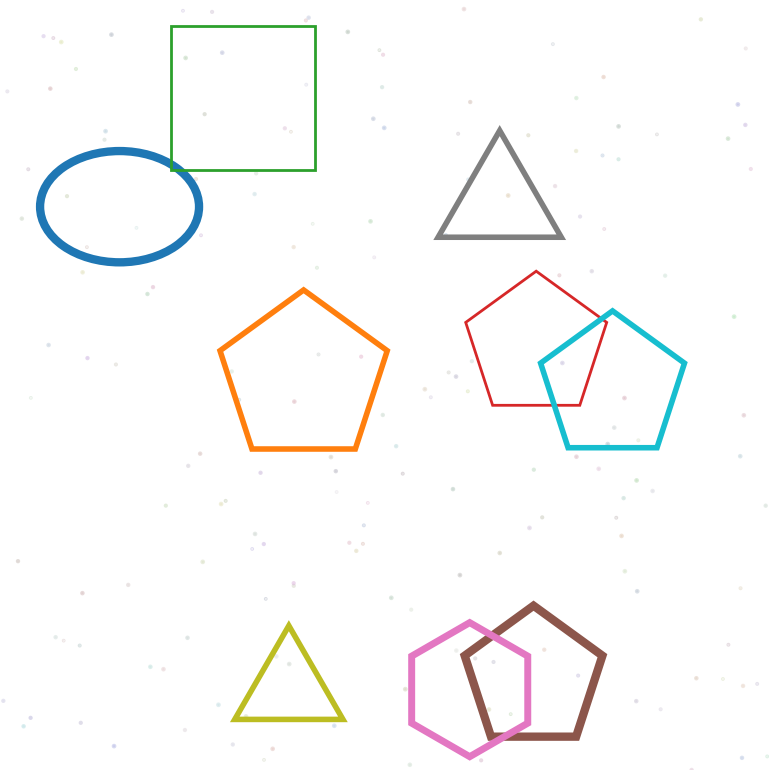[{"shape": "oval", "thickness": 3, "radius": 0.52, "center": [0.155, 0.732]}, {"shape": "pentagon", "thickness": 2, "radius": 0.57, "center": [0.394, 0.509]}, {"shape": "square", "thickness": 1, "radius": 0.47, "center": [0.316, 0.873]}, {"shape": "pentagon", "thickness": 1, "radius": 0.48, "center": [0.696, 0.552]}, {"shape": "pentagon", "thickness": 3, "radius": 0.47, "center": [0.693, 0.119]}, {"shape": "hexagon", "thickness": 2.5, "radius": 0.44, "center": [0.61, 0.104]}, {"shape": "triangle", "thickness": 2, "radius": 0.46, "center": [0.649, 0.738]}, {"shape": "triangle", "thickness": 2, "radius": 0.41, "center": [0.375, 0.106]}, {"shape": "pentagon", "thickness": 2, "radius": 0.49, "center": [0.796, 0.498]}]